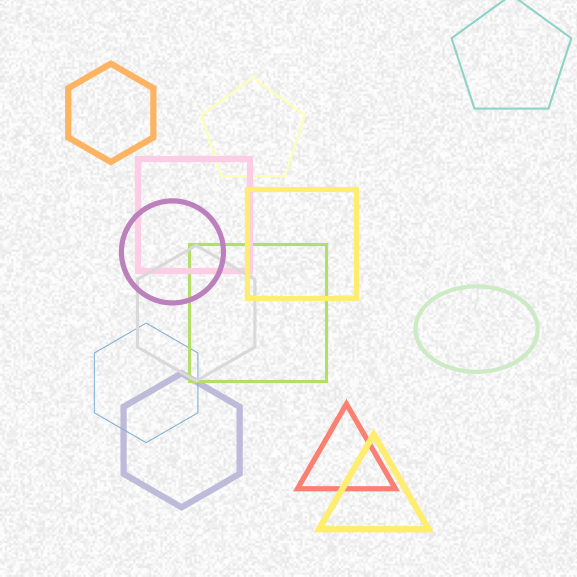[{"shape": "pentagon", "thickness": 1, "radius": 0.55, "center": [0.886, 0.899]}, {"shape": "pentagon", "thickness": 1, "radius": 0.47, "center": [0.438, 0.77]}, {"shape": "hexagon", "thickness": 3, "radius": 0.58, "center": [0.314, 0.237]}, {"shape": "triangle", "thickness": 2.5, "radius": 0.49, "center": [0.6, 0.202]}, {"shape": "hexagon", "thickness": 0.5, "radius": 0.52, "center": [0.253, 0.336]}, {"shape": "hexagon", "thickness": 3, "radius": 0.43, "center": [0.192, 0.804]}, {"shape": "square", "thickness": 1.5, "radius": 0.59, "center": [0.446, 0.458]}, {"shape": "square", "thickness": 3, "radius": 0.48, "center": [0.336, 0.627]}, {"shape": "hexagon", "thickness": 1.5, "radius": 0.59, "center": [0.34, 0.457]}, {"shape": "circle", "thickness": 2.5, "radius": 0.44, "center": [0.299, 0.563]}, {"shape": "oval", "thickness": 2, "radius": 0.53, "center": [0.825, 0.429]}, {"shape": "square", "thickness": 2.5, "radius": 0.47, "center": [0.522, 0.577]}, {"shape": "triangle", "thickness": 3, "radius": 0.55, "center": [0.647, 0.138]}]